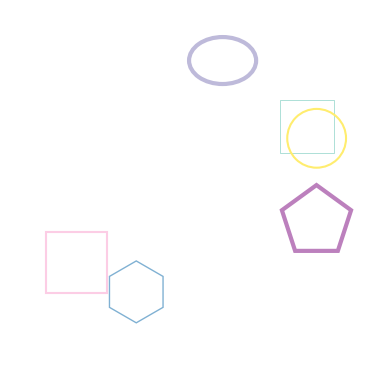[{"shape": "square", "thickness": 0.5, "radius": 0.35, "center": [0.798, 0.672]}, {"shape": "oval", "thickness": 3, "radius": 0.44, "center": [0.578, 0.843]}, {"shape": "hexagon", "thickness": 1, "radius": 0.4, "center": [0.354, 0.242]}, {"shape": "square", "thickness": 1.5, "radius": 0.4, "center": [0.2, 0.319]}, {"shape": "pentagon", "thickness": 3, "radius": 0.47, "center": [0.822, 0.425]}, {"shape": "circle", "thickness": 1.5, "radius": 0.38, "center": [0.822, 0.641]}]